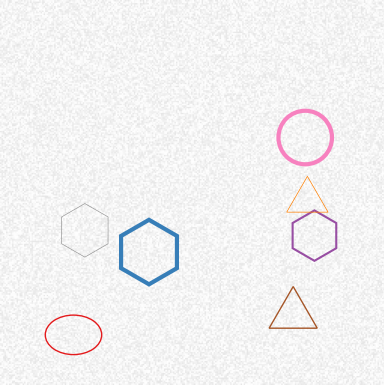[{"shape": "oval", "thickness": 1, "radius": 0.37, "center": [0.191, 0.13]}, {"shape": "hexagon", "thickness": 3, "radius": 0.42, "center": [0.387, 0.345]}, {"shape": "hexagon", "thickness": 1.5, "radius": 0.33, "center": [0.817, 0.388]}, {"shape": "triangle", "thickness": 0.5, "radius": 0.31, "center": [0.798, 0.48]}, {"shape": "triangle", "thickness": 1, "radius": 0.36, "center": [0.762, 0.184]}, {"shape": "circle", "thickness": 3, "radius": 0.35, "center": [0.793, 0.643]}, {"shape": "hexagon", "thickness": 0.5, "radius": 0.35, "center": [0.22, 0.402]}]